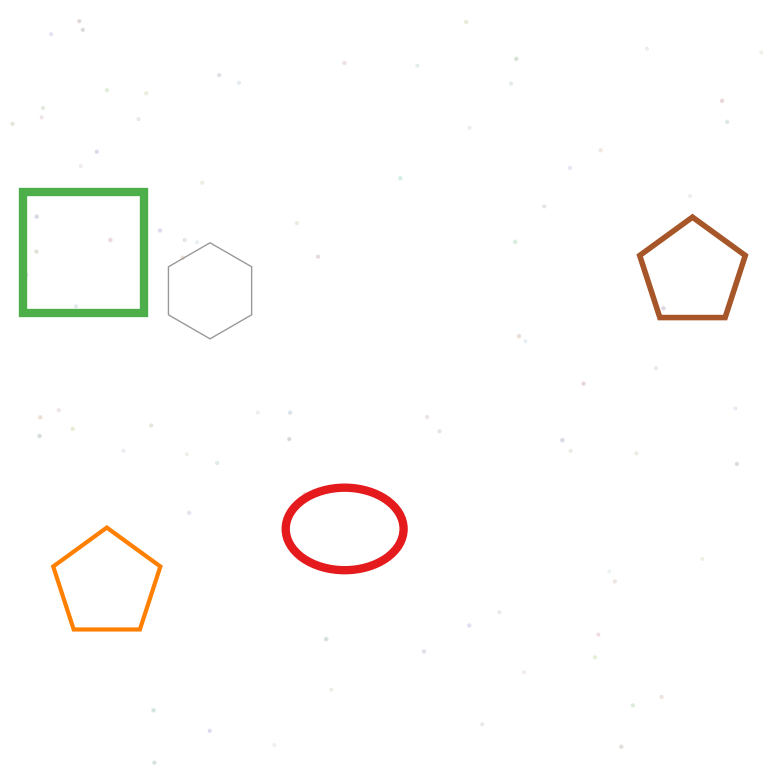[{"shape": "oval", "thickness": 3, "radius": 0.38, "center": [0.448, 0.313]}, {"shape": "square", "thickness": 3, "radius": 0.39, "center": [0.108, 0.672]}, {"shape": "pentagon", "thickness": 1.5, "radius": 0.37, "center": [0.139, 0.242]}, {"shape": "pentagon", "thickness": 2, "radius": 0.36, "center": [0.899, 0.646]}, {"shape": "hexagon", "thickness": 0.5, "radius": 0.31, "center": [0.273, 0.622]}]